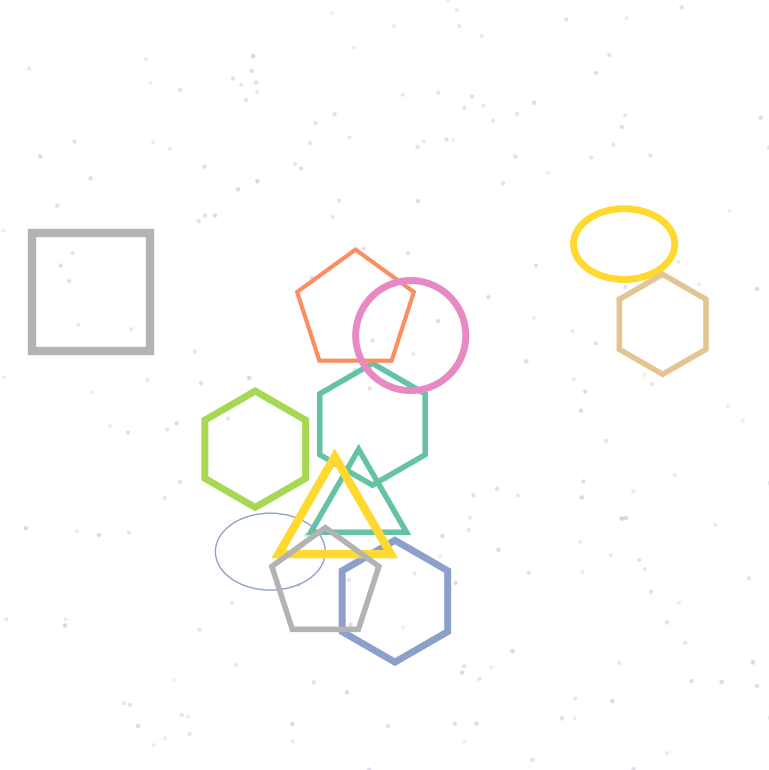[{"shape": "triangle", "thickness": 2, "radius": 0.36, "center": [0.466, 0.345]}, {"shape": "hexagon", "thickness": 2, "radius": 0.4, "center": [0.484, 0.449]}, {"shape": "pentagon", "thickness": 1.5, "radius": 0.4, "center": [0.462, 0.596]}, {"shape": "oval", "thickness": 0.5, "radius": 0.36, "center": [0.351, 0.284]}, {"shape": "hexagon", "thickness": 2.5, "radius": 0.4, "center": [0.513, 0.219]}, {"shape": "circle", "thickness": 2.5, "radius": 0.36, "center": [0.533, 0.564]}, {"shape": "hexagon", "thickness": 2.5, "radius": 0.38, "center": [0.331, 0.417]}, {"shape": "triangle", "thickness": 3, "radius": 0.42, "center": [0.435, 0.323]}, {"shape": "oval", "thickness": 2.5, "radius": 0.33, "center": [0.811, 0.683]}, {"shape": "hexagon", "thickness": 2, "radius": 0.32, "center": [0.861, 0.579]}, {"shape": "square", "thickness": 3, "radius": 0.38, "center": [0.118, 0.621]}, {"shape": "pentagon", "thickness": 2, "radius": 0.37, "center": [0.423, 0.242]}]